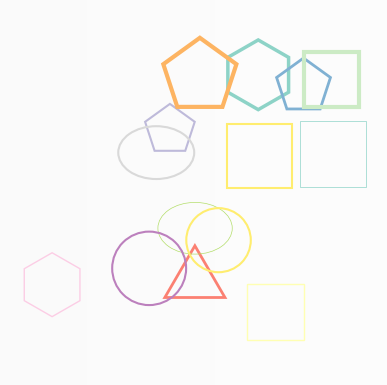[{"shape": "square", "thickness": 0.5, "radius": 0.42, "center": [0.86, 0.6]}, {"shape": "hexagon", "thickness": 2.5, "radius": 0.45, "center": [0.666, 0.806]}, {"shape": "square", "thickness": 1, "radius": 0.36, "center": [0.711, 0.189]}, {"shape": "pentagon", "thickness": 1.5, "radius": 0.34, "center": [0.438, 0.663]}, {"shape": "triangle", "thickness": 2, "radius": 0.45, "center": [0.503, 0.272]}, {"shape": "pentagon", "thickness": 2, "radius": 0.37, "center": [0.783, 0.776]}, {"shape": "pentagon", "thickness": 3, "radius": 0.5, "center": [0.516, 0.803]}, {"shape": "oval", "thickness": 0.5, "radius": 0.48, "center": [0.503, 0.407]}, {"shape": "hexagon", "thickness": 1, "radius": 0.41, "center": [0.134, 0.26]}, {"shape": "oval", "thickness": 1.5, "radius": 0.49, "center": [0.403, 0.604]}, {"shape": "circle", "thickness": 1.5, "radius": 0.48, "center": [0.385, 0.303]}, {"shape": "square", "thickness": 3, "radius": 0.36, "center": [0.855, 0.793]}, {"shape": "circle", "thickness": 1.5, "radius": 0.42, "center": [0.564, 0.376]}, {"shape": "square", "thickness": 1.5, "radius": 0.42, "center": [0.669, 0.595]}]